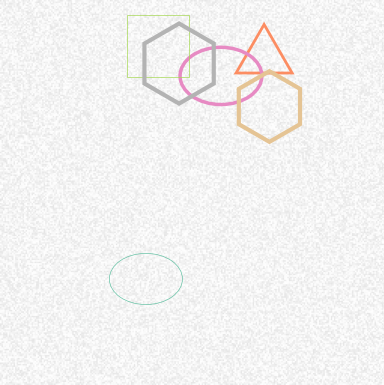[{"shape": "oval", "thickness": 0.5, "radius": 0.47, "center": [0.379, 0.275]}, {"shape": "triangle", "thickness": 2, "radius": 0.42, "center": [0.686, 0.852]}, {"shape": "oval", "thickness": 2.5, "radius": 0.53, "center": [0.574, 0.803]}, {"shape": "square", "thickness": 0.5, "radius": 0.4, "center": [0.411, 0.88]}, {"shape": "hexagon", "thickness": 3, "radius": 0.46, "center": [0.7, 0.723]}, {"shape": "hexagon", "thickness": 3, "radius": 0.52, "center": [0.465, 0.835]}]